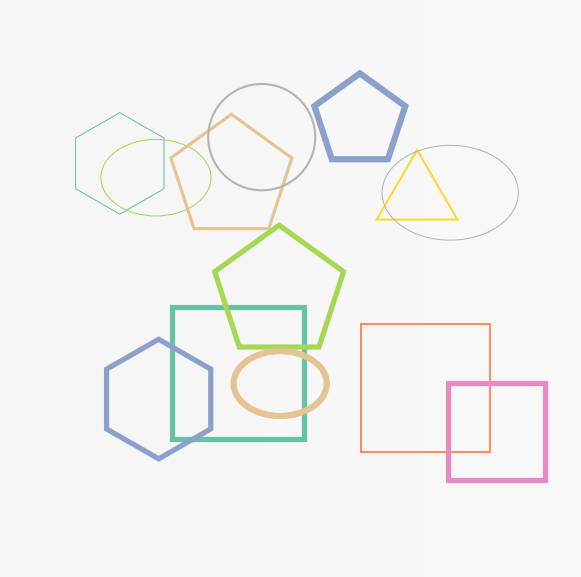[{"shape": "hexagon", "thickness": 0.5, "radius": 0.44, "center": [0.206, 0.716]}, {"shape": "square", "thickness": 2.5, "radius": 0.57, "center": [0.409, 0.354]}, {"shape": "square", "thickness": 1, "radius": 0.55, "center": [0.732, 0.328]}, {"shape": "pentagon", "thickness": 3, "radius": 0.41, "center": [0.619, 0.79]}, {"shape": "hexagon", "thickness": 2.5, "radius": 0.52, "center": [0.273, 0.308]}, {"shape": "square", "thickness": 2.5, "radius": 0.42, "center": [0.854, 0.252]}, {"shape": "oval", "thickness": 0.5, "radius": 0.47, "center": [0.268, 0.691]}, {"shape": "pentagon", "thickness": 2.5, "radius": 0.58, "center": [0.48, 0.493]}, {"shape": "triangle", "thickness": 1, "radius": 0.4, "center": [0.718, 0.659]}, {"shape": "oval", "thickness": 3, "radius": 0.4, "center": [0.482, 0.335]}, {"shape": "pentagon", "thickness": 1.5, "radius": 0.55, "center": [0.398, 0.692]}, {"shape": "oval", "thickness": 0.5, "radius": 0.59, "center": [0.775, 0.665]}, {"shape": "circle", "thickness": 1, "radius": 0.46, "center": [0.45, 0.762]}]